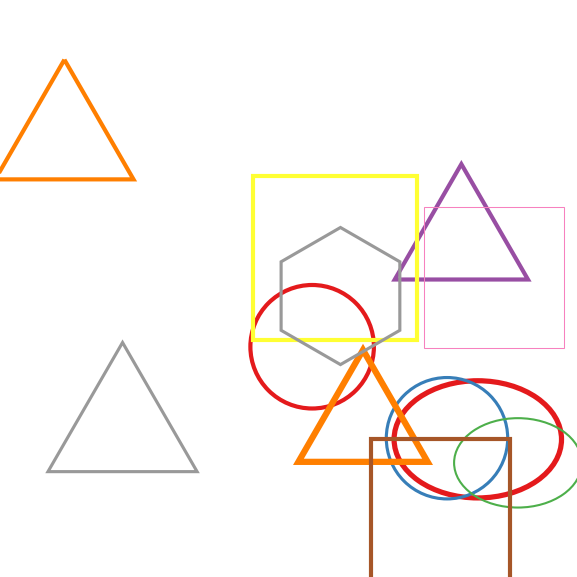[{"shape": "oval", "thickness": 2.5, "radius": 0.72, "center": [0.827, 0.238]}, {"shape": "circle", "thickness": 2, "radius": 0.53, "center": [0.541, 0.399]}, {"shape": "circle", "thickness": 1.5, "radius": 0.53, "center": [0.774, 0.24]}, {"shape": "oval", "thickness": 1, "radius": 0.55, "center": [0.897, 0.198]}, {"shape": "triangle", "thickness": 2, "radius": 0.67, "center": [0.799, 0.582]}, {"shape": "triangle", "thickness": 3, "radius": 0.65, "center": [0.629, 0.264]}, {"shape": "triangle", "thickness": 2, "radius": 0.69, "center": [0.112, 0.758]}, {"shape": "square", "thickness": 2, "radius": 0.71, "center": [0.58, 0.552]}, {"shape": "square", "thickness": 2, "radius": 0.6, "center": [0.763, 0.119]}, {"shape": "square", "thickness": 0.5, "radius": 0.61, "center": [0.856, 0.519]}, {"shape": "triangle", "thickness": 1.5, "radius": 0.75, "center": [0.212, 0.257]}, {"shape": "hexagon", "thickness": 1.5, "radius": 0.59, "center": [0.59, 0.487]}]